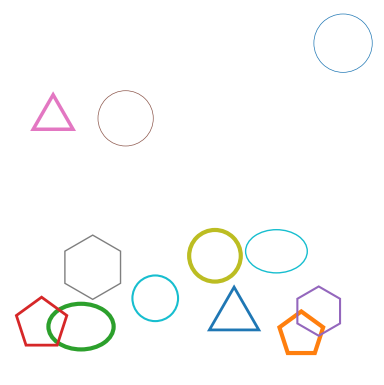[{"shape": "circle", "thickness": 0.5, "radius": 0.38, "center": [0.891, 0.888]}, {"shape": "triangle", "thickness": 2, "radius": 0.37, "center": [0.608, 0.18]}, {"shape": "pentagon", "thickness": 3, "radius": 0.3, "center": [0.783, 0.131]}, {"shape": "oval", "thickness": 3, "radius": 0.42, "center": [0.21, 0.152]}, {"shape": "pentagon", "thickness": 2, "radius": 0.34, "center": [0.108, 0.159]}, {"shape": "hexagon", "thickness": 1.5, "radius": 0.32, "center": [0.828, 0.192]}, {"shape": "circle", "thickness": 0.5, "radius": 0.36, "center": [0.326, 0.693]}, {"shape": "triangle", "thickness": 2.5, "radius": 0.3, "center": [0.138, 0.694]}, {"shape": "hexagon", "thickness": 1, "radius": 0.42, "center": [0.241, 0.306]}, {"shape": "circle", "thickness": 3, "radius": 0.34, "center": [0.558, 0.336]}, {"shape": "circle", "thickness": 1.5, "radius": 0.3, "center": [0.403, 0.225]}, {"shape": "oval", "thickness": 1, "radius": 0.4, "center": [0.718, 0.347]}]